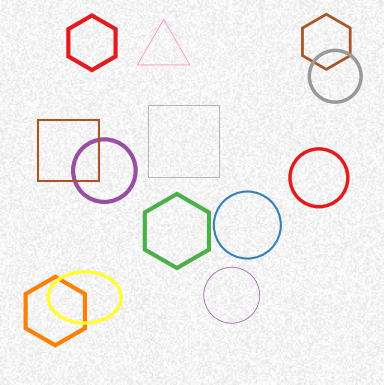[{"shape": "circle", "thickness": 2.5, "radius": 0.38, "center": [0.828, 0.538]}, {"shape": "hexagon", "thickness": 3, "radius": 0.35, "center": [0.239, 0.889]}, {"shape": "circle", "thickness": 1.5, "radius": 0.44, "center": [0.642, 0.415]}, {"shape": "hexagon", "thickness": 3, "radius": 0.48, "center": [0.459, 0.4]}, {"shape": "circle", "thickness": 0.5, "radius": 0.36, "center": [0.602, 0.233]}, {"shape": "circle", "thickness": 3, "radius": 0.41, "center": [0.271, 0.557]}, {"shape": "hexagon", "thickness": 3, "radius": 0.44, "center": [0.144, 0.192]}, {"shape": "oval", "thickness": 2.5, "radius": 0.48, "center": [0.22, 0.227]}, {"shape": "hexagon", "thickness": 2, "radius": 0.36, "center": [0.848, 0.891]}, {"shape": "square", "thickness": 1.5, "radius": 0.4, "center": [0.179, 0.608]}, {"shape": "triangle", "thickness": 0.5, "radius": 0.39, "center": [0.425, 0.871]}, {"shape": "circle", "thickness": 2.5, "radius": 0.34, "center": [0.871, 0.802]}, {"shape": "square", "thickness": 0.5, "radius": 0.46, "center": [0.477, 0.634]}]